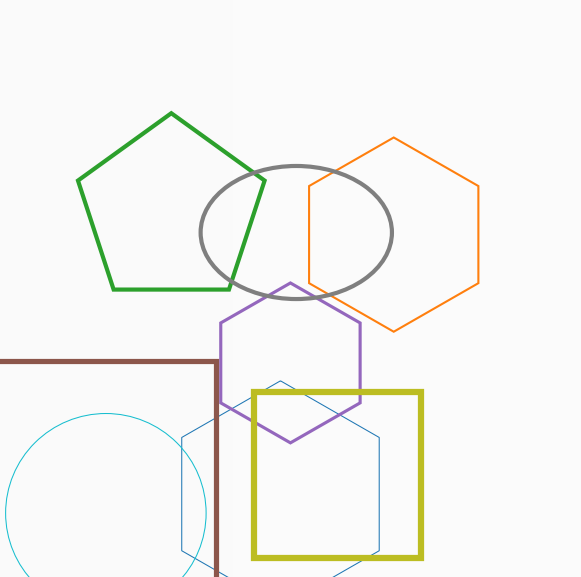[{"shape": "hexagon", "thickness": 0.5, "radius": 0.98, "center": [0.483, 0.144]}, {"shape": "hexagon", "thickness": 1, "radius": 0.84, "center": [0.677, 0.593]}, {"shape": "pentagon", "thickness": 2, "radius": 0.84, "center": [0.295, 0.634]}, {"shape": "hexagon", "thickness": 1.5, "radius": 0.69, "center": [0.5, 0.371]}, {"shape": "square", "thickness": 2.5, "radius": 0.96, "center": [0.18, 0.183]}, {"shape": "oval", "thickness": 2, "radius": 0.82, "center": [0.51, 0.597]}, {"shape": "square", "thickness": 3, "radius": 0.72, "center": [0.58, 0.177]}, {"shape": "circle", "thickness": 0.5, "radius": 0.86, "center": [0.182, 0.111]}]